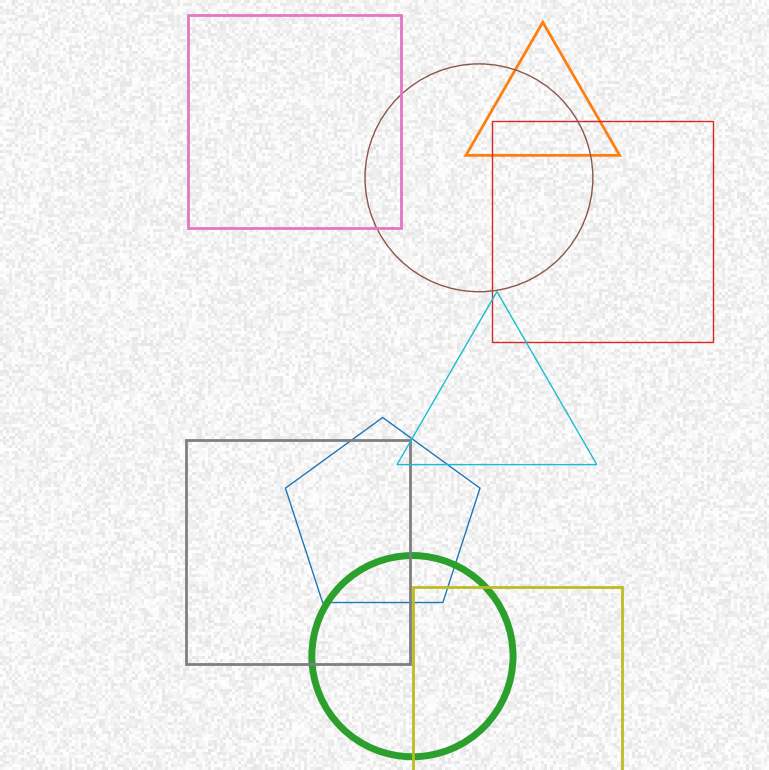[{"shape": "pentagon", "thickness": 0.5, "radius": 0.66, "center": [0.497, 0.325]}, {"shape": "triangle", "thickness": 1, "radius": 0.58, "center": [0.705, 0.856]}, {"shape": "circle", "thickness": 2.5, "radius": 0.65, "center": [0.536, 0.148]}, {"shape": "square", "thickness": 0.5, "radius": 0.72, "center": [0.782, 0.699]}, {"shape": "circle", "thickness": 0.5, "radius": 0.74, "center": [0.622, 0.769]}, {"shape": "square", "thickness": 1, "radius": 0.69, "center": [0.383, 0.842]}, {"shape": "square", "thickness": 1, "radius": 0.73, "center": [0.387, 0.283]}, {"shape": "square", "thickness": 1, "radius": 0.68, "center": [0.672, 0.102]}, {"shape": "triangle", "thickness": 0.5, "radius": 0.75, "center": [0.645, 0.472]}]